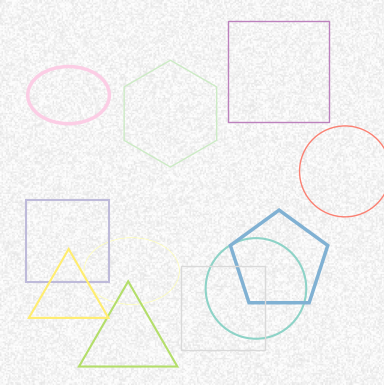[{"shape": "circle", "thickness": 1.5, "radius": 0.65, "center": [0.665, 0.251]}, {"shape": "oval", "thickness": 0.5, "radius": 0.62, "center": [0.342, 0.296]}, {"shape": "square", "thickness": 1.5, "radius": 0.54, "center": [0.176, 0.374]}, {"shape": "circle", "thickness": 1, "radius": 0.59, "center": [0.896, 0.555]}, {"shape": "pentagon", "thickness": 2.5, "radius": 0.66, "center": [0.725, 0.321]}, {"shape": "triangle", "thickness": 1.5, "radius": 0.74, "center": [0.333, 0.122]}, {"shape": "oval", "thickness": 2.5, "radius": 0.53, "center": [0.178, 0.753]}, {"shape": "square", "thickness": 1, "radius": 0.55, "center": [0.58, 0.2]}, {"shape": "square", "thickness": 1, "radius": 0.65, "center": [0.723, 0.814]}, {"shape": "hexagon", "thickness": 1, "radius": 0.69, "center": [0.443, 0.705]}, {"shape": "triangle", "thickness": 1.5, "radius": 0.6, "center": [0.178, 0.234]}]